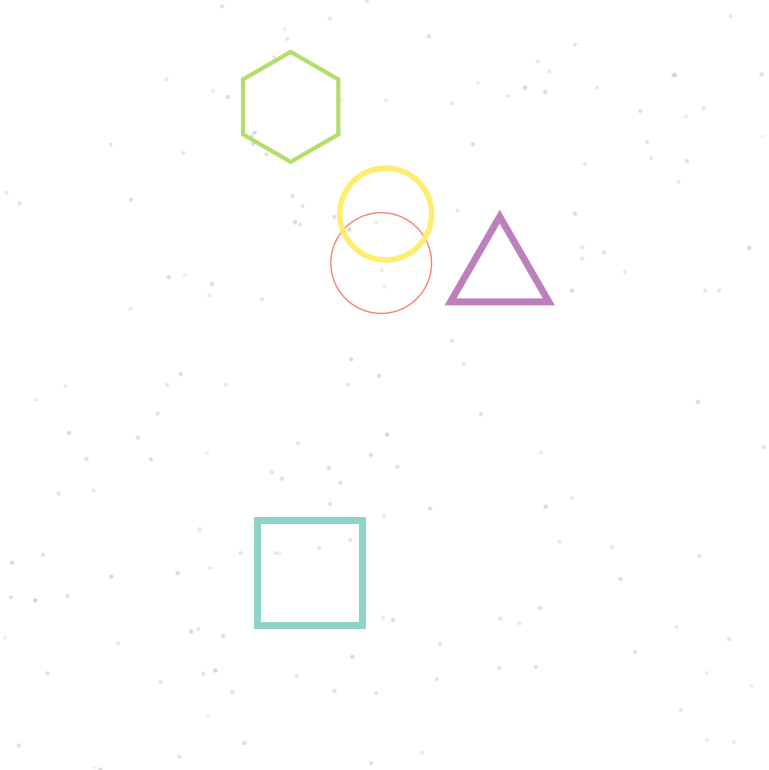[{"shape": "square", "thickness": 2.5, "radius": 0.34, "center": [0.402, 0.257]}, {"shape": "circle", "thickness": 0.5, "radius": 0.33, "center": [0.495, 0.658]}, {"shape": "hexagon", "thickness": 1.5, "radius": 0.36, "center": [0.378, 0.861]}, {"shape": "triangle", "thickness": 2.5, "radius": 0.37, "center": [0.649, 0.645]}, {"shape": "circle", "thickness": 2, "radius": 0.3, "center": [0.501, 0.722]}]